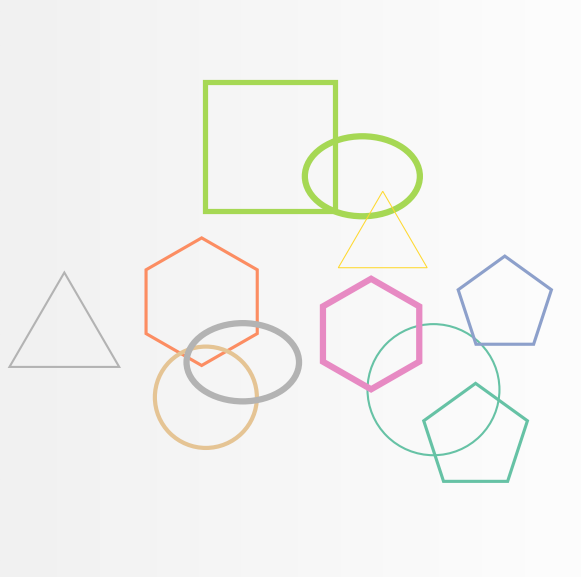[{"shape": "pentagon", "thickness": 1.5, "radius": 0.47, "center": [0.818, 0.241]}, {"shape": "circle", "thickness": 1, "radius": 0.57, "center": [0.746, 0.324]}, {"shape": "hexagon", "thickness": 1.5, "radius": 0.55, "center": [0.347, 0.477]}, {"shape": "pentagon", "thickness": 1.5, "radius": 0.42, "center": [0.868, 0.471]}, {"shape": "hexagon", "thickness": 3, "radius": 0.48, "center": [0.638, 0.421]}, {"shape": "square", "thickness": 2.5, "radius": 0.56, "center": [0.465, 0.746]}, {"shape": "oval", "thickness": 3, "radius": 0.49, "center": [0.623, 0.694]}, {"shape": "triangle", "thickness": 0.5, "radius": 0.44, "center": [0.658, 0.58]}, {"shape": "circle", "thickness": 2, "radius": 0.44, "center": [0.354, 0.311]}, {"shape": "triangle", "thickness": 1, "radius": 0.54, "center": [0.111, 0.418]}, {"shape": "oval", "thickness": 3, "radius": 0.48, "center": [0.418, 0.372]}]